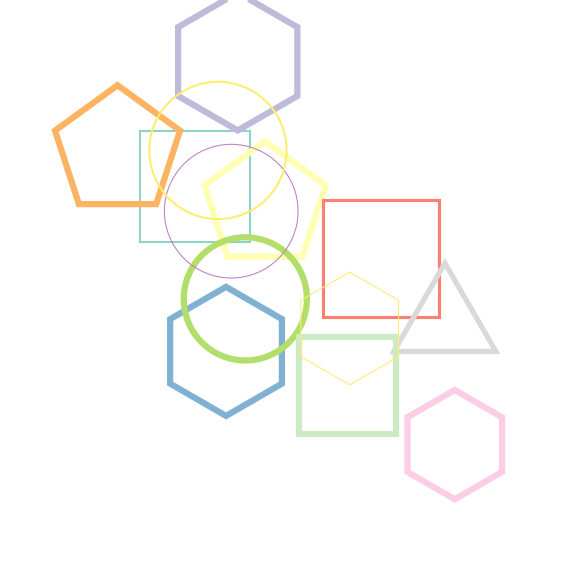[{"shape": "square", "thickness": 1, "radius": 0.48, "center": [0.338, 0.676]}, {"shape": "pentagon", "thickness": 3, "radius": 0.55, "center": [0.459, 0.644]}, {"shape": "hexagon", "thickness": 3, "radius": 0.6, "center": [0.412, 0.893]}, {"shape": "square", "thickness": 1.5, "radius": 0.5, "center": [0.659, 0.552]}, {"shape": "hexagon", "thickness": 3, "radius": 0.56, "center": [0.391, 0.391]}, {"shape": "pentagon", "thickness": 3, "radius": 0.57, "center": [0.204, 0.738]}, {"shape": "circle", "thickness": 3, "radius": 0.53, "center": [0.425, 0.482]}, {"shape": "hexagon", "thickness": 3, "radius": 0.47, "center": [0.787, 0.229]}, {"shape": "triangle", "thickness": 2.5, "radius": 0.51, "center": [0.77, 0.441]}, {"shape": "circle", "thickness": 0.5, "radius": 0.58, "center": [0.4, 0.633]}, {"shape": "square", "thickness": 3, "radius": 0.42, "center": [0.602, 0.331]}, {"shape": "circle", "thickness": 1, "radius": 0.59, "center": [0.377, 0.739]}, {"shape": "hexagon", "thickness": 0.5, "radius": 0.49, "center": [0.605, 0.43]}]